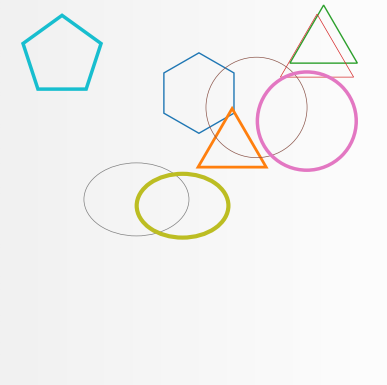[{"shape": "hexagon", "thickness": 1, "radius": 0.52, "center": [0.513, 0.758]}, {"shape": "triangle", "thickness": 2, "radius": 0.51, "center": [0.599, 0.617]}, {"shape": "triangle", "thickness": 1, "radius": 0.5, "center": [0.835, 0.886]}, {"shape": "triangle", "thickness": 0.5, "radius": 0.55, "center": [0.818, 0.854]}, {"shape": "circle", "thickness": 0.5, "radius": 0.65, "center": [0.662, 0.721]}, {"shape": "circle", "thickness": 2.5, "radius": 0.64, "center": [0.792, 0.686]}, {"shape": "oval", "thickness": 0.5, "radius": 0.68, "center": [0.352, 0.482]}, {"shape": "oval", "thickness": 3, "radius": 0.59, "center": [0.471, 0.466]}, {"shape": "pentagon", "thickness": 2.5, "radius": 0.53, "center": [0.16, 0.854]}]